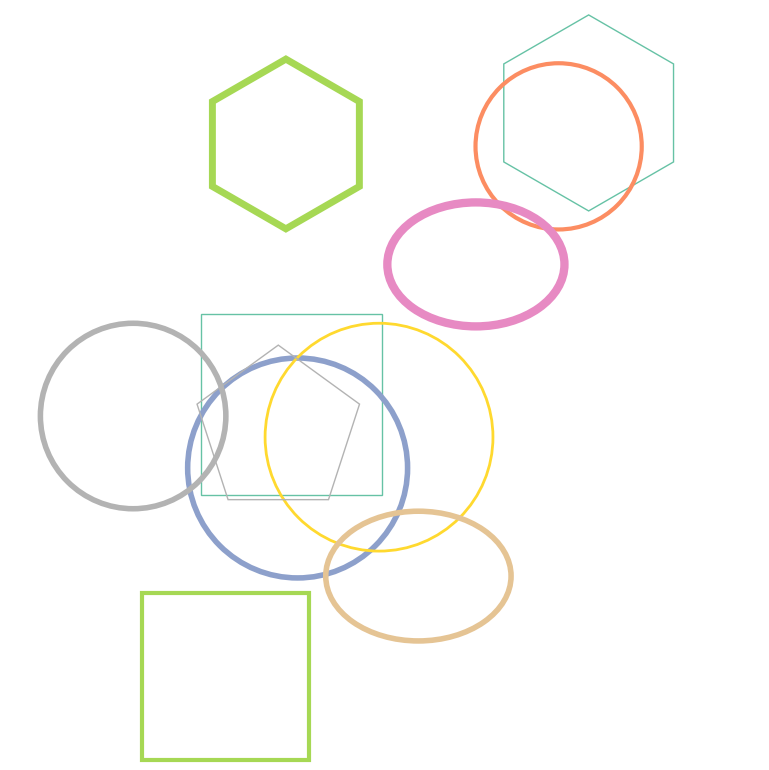[{"shape": "square", "thickness": 0.5, "radius": 0.59, "center": [0.378, 0.475]}, {"shape": "hexagon", "thickness": 0.5, "radius": 0.64, "center": [0.764, 0.853]}, {"shape": "circle", "thickness": 1.5, "radius": 0.54, "center": [0.725, 0.81]}, {"shape": "circle", "thickness": 2, "radius": 0.71, "center": [0.387, 0.392]}, {"shape": "oval", "thickness": 3, "radius": 0.58, "center": [0.618, 0.657]}, {"shape": "hexagon", "thickness": 2.5, "radius": 0.55, "center": [0.371, 0.813]}, {"shape": "square", "thickness": 1.5, "radius": 0.54, "center": [0.293, 0.122]}, {"shape": "circle", "thickness": 1, "radius": 0.74, "center": [0.492, 0.432]}, {"shape": "oval", "thickness": 2, "radius": 0.6, "center": [0.543, 0.252]}, {"shape": "circle", "thickness": 2, "radius": 0.6, "center": [0.173, 0.46]}, {"shape": "pentagon", "thickness": 0.5, "radius": 0.55, "center": [0.361, 0.441]}]